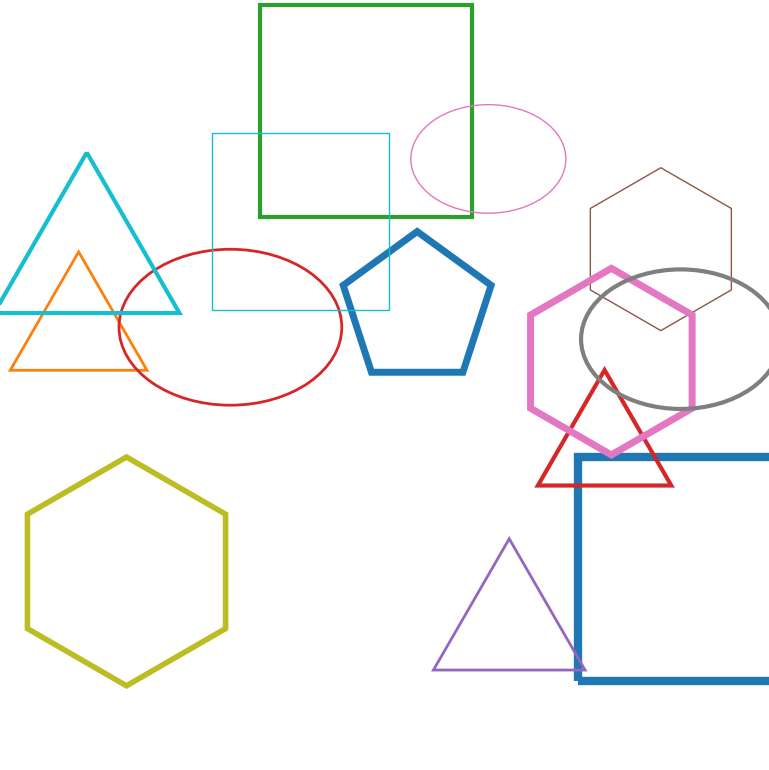[{"shape": "pentagon", "thickness": 2.5, "radius": 0.5, "center": [0.542, 0.598]}, {"shape": "square", "thickness": 3, "radius": 0.73, "center": [0.896, 0.261]}, {"shape": "triangle", "thickness": 1, "radius": 0.51, "center": [0.102, 0.57]}, {"shape": "square", "thickness": 1.5, "radius": 0.69, "center": [0.476, 0.855]}, {"shape": "triangle", "thickness": 1.5, "radius": 0.5, "center": [0.785, 0.419]}, {"shape": "oval", "thickness": 1, "radius": 0.72, "center": [0.299, 0.575]}, {"shape": "triangle", "thickness": 1, "radius": 0.57, "center": [0.661, 0.187]}, {"shape": "hexagon", "thickness": 0.5, "radius": 0.53, "center": [0.858, 0.676]}, {"shape": "hexagon", "thickness": 2.5, "radius": 0.61, "center": [0.794, 0.53]}, {"shape": "oval", "thickness": 0.5, "radius": 0.5, "center": [0.634, 0.794]}, {"shape": "oval", "thickness": 1.5, "radius": 0.65, "center": [0.884, 0.56]}, {"shape": "hexagon", "thickness": 2, "radius": 0.74, "center": [0.164, 0.258]}, {"shape": "square", "thickness": 0.5, "radius": 0.58, "center": [0.39, 0.713]}, {"shape": "triangle", "thickness": 1.5, "radius": 0.69, "center": [0.113, 0.663]}]